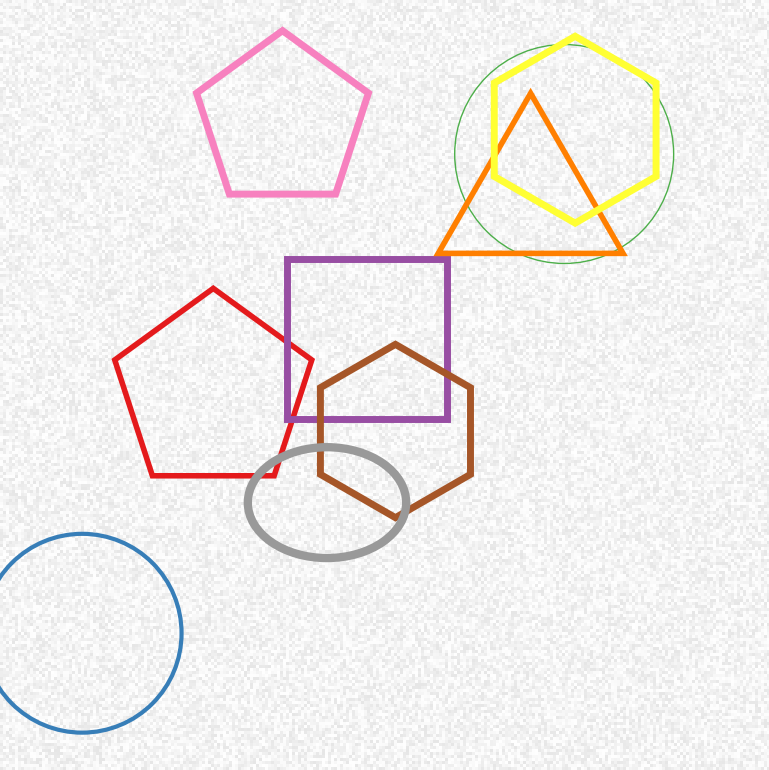[{"shape": "pentagon", "thickness": 2, "radius": 0.67, "center": [0.277, 0.491]}, {"shape": "circle", "thickness": 1.5, "radius": 0.65, "center": [0.107, 0.178]}, {"shape": "circle", "thickness": 0.5, "radius": 0.71, "center": [0.733, 0.8]}, {"shape": "square", "thickness": 2.5, "radius": 0.52, "center": [0.477, 0.56]}, {"shape": "triangle", "thickness": 2, "radius": 0.69, "center": [0.689, 0.74]}, {"shape": "hexagon", "thickness": 2.5, "radius": 0.61, "center": [0.747, 0.832]}, {"shape": "hexagon", "thickness": 2.5, "radius": 0.56, "center": [0.514, 0.44]}, {"shape": "pentagon", "thickness": 2.5, "radius": 0.59, "center": [0.367, 0.843]}, {"shape": "oval", "thickness": 3, "radius": 0.51, "center": [0.425, 0.347]}]